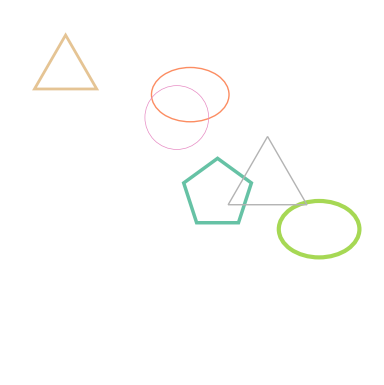[{"shape": "pentagon", "thickness": 2.5, "radius": 0.46, "center": [0.565, 0.496]}, {"shape": "oval", "thickness": 1, "radius": 0.5, "center": [0.494, 0.754]}, {"shape": "circle", "thickness": 0.5, "radius": 0.41, "center": [0.459, 0.695]}, {"shape": "oval", "thickness": 3, "radius": 0.52, "center": [0.829, 0.405]}, {"shape": "triangle", "thickness": 2, "radius": 0.47, "center": [0.17, 0.816]}, {"shape": "triangle", "thickness": 1, "radius": 0.59, "center": [0.695, 0.527]}]